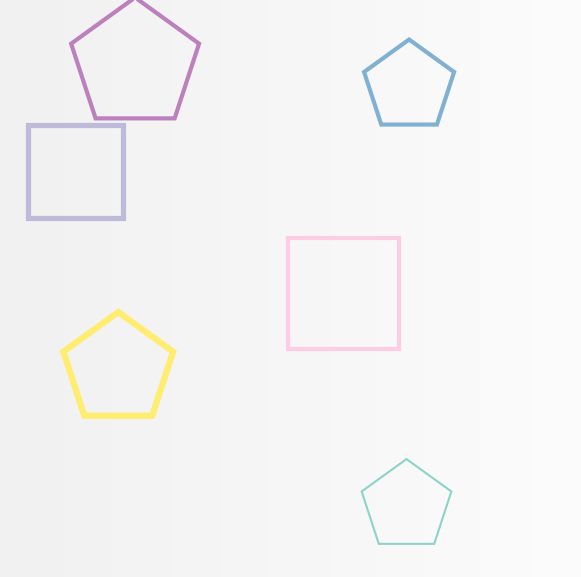[{"shape": "pentagon", "thickness": 1, "radius": 0.41, "center": [0.699, 0.123]}, {"shape": "square", "thickness": 2.5, "radius": 0.41, "center": [0.13, 0.702]}, {"shape": "pentagon", "thickness": 2, "radius": 0.41, "center": [0.704, 0.849]}, {"shape": "square", "thickness": 2, "radius": 0.48, "center": [0.591, 0.49]}, {"shape": "pentagon", "thickness": 2, "radius": 0.58, "center": [0.232, 0.888]}, {"shape": "pentagon", "thickness": 3, "radius": 0.5, "center": [0.203, 0.359]}]